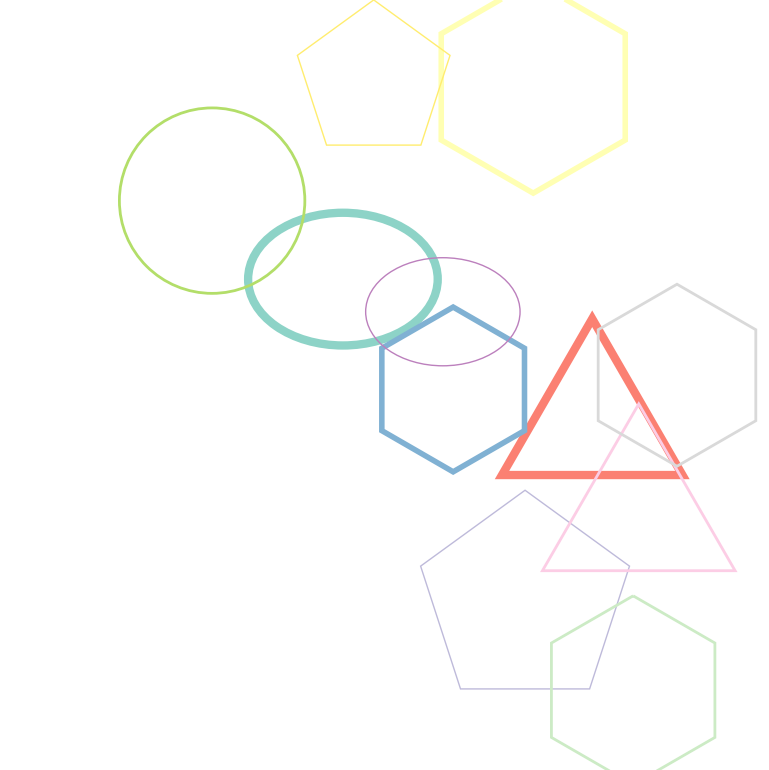[{"shape": "oval", "thickness": 3, "radius": 0.62, "center": [0.445, 0.638]}, {"shape": "hexagon", "thickness": 2, "radius": 0.69, "center": [0.693, 0.887]}, {"shape": "pentagon", "thickness": 0.5, "radius": 0.71, "center": [0.682, 0.221]}, {"shape": "triangle", "thickness": 3, "radius": 0.68, "center": [0.769, 0.451]}, {"shape": "hexagon", "thickness": 2, "radius": 0.53, "center": [0.589, 0.494]}, {"shape": "circle", "thickness": 1, "radius": 0.6, "center": [0.275, 0.739]}, {"shape": "triangle", "thickness": 1, "radius": 0.72, "center": [0.83, 0.331]}, {"shape": "hexagon", "thickness": 1, "radius": 0.59, "center": [0.879, 0.513]}, {"shape": "oval", "thickness": 0.5, "radius": 0.5, "center": [0.575, 0.595]}, {"shape": "hexagon", "thickness": 1, "radius": 0.61, "center": [0.822, 0.104]}, {"shape": "pentagon", "thickness": 0.5, "radius": 0.52, "center": [0.485, 0.896]}]